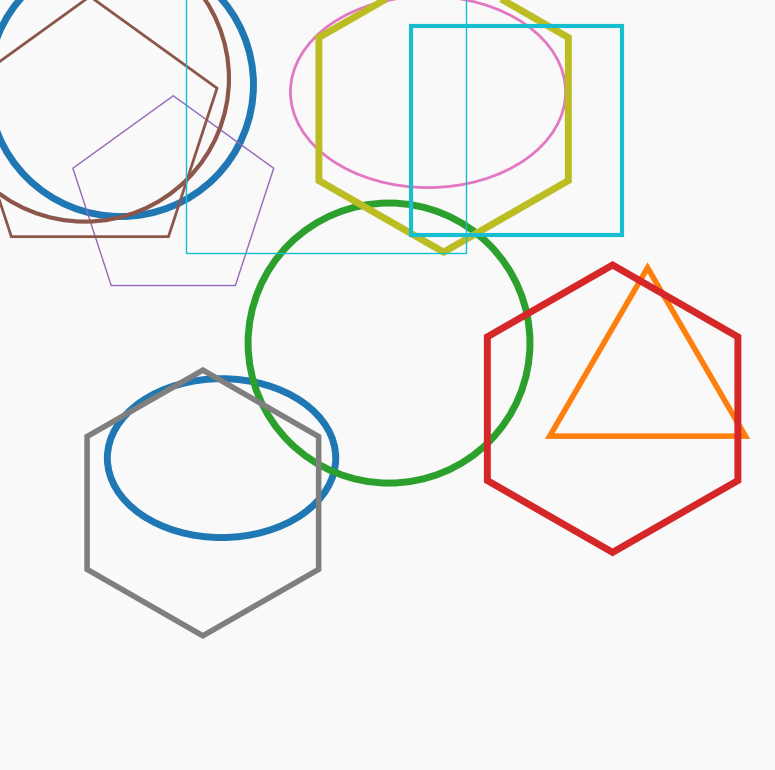[{"shape": "circle", "thickness": 2.5, "radius": 0.86, "center": [0.156, 0.89]}, {"shape": "oval", "thickness": 2.5, "radius": 0.74, "center": [0.286, 0.405]}, {"shape": "triangle", "thickness": 2, "radius": 0.73, "center": [0.836, 0.506]}, {"shape": "circle", "thickness": 2.5, "radius": 0.91, "center": [0.502, 0.554]}, {"shape": "hexagon", "thickness": 2.5, "radius": 0.93, "center": [0.79, 0.469]}, {"shape": "pentagon", "thickness": 0.5, "radius": 0.68, "center": [0.224, 0.739]}, {"shape": "pentagon", "thickness": 1, "radius": 0.86, "center": [0.116, 0.832]}, {"shape": "circle", "thickness": 1.5, "radius": 0.93, "center": [0.109, 0.898]}, {"shape": "oval", "thickness": 1, "radius": 0.89, "center": [0.552, 0.881]}, {"shape": "hexagon", "thickness": 2, "radius": 0.86, "center": [0.262, 0.347]}, {"shape": "hexagon", "thickness": 2.5, "radius": 0.93, "center": [0.572, 0.858]}, {"shape": "square", "thickness": 1.5, "radius": 0.68, "center": [0.667, 0.831]}, {"shape": "square", "thickness": 0.5, "radius": 0.9, "center": [0.421, 0.852]}]